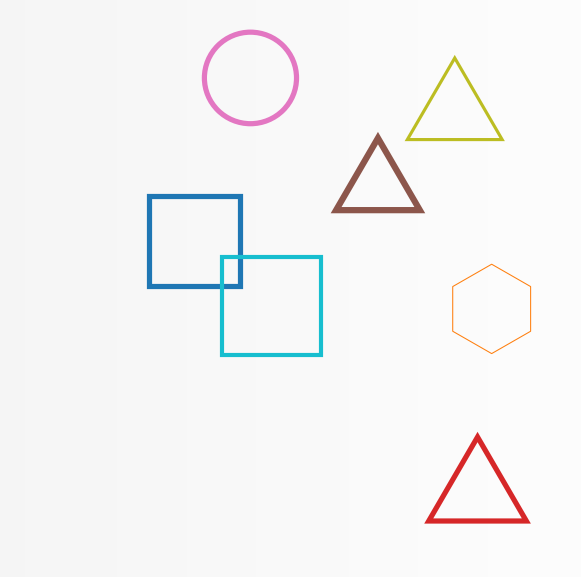[{"shape": "square", "thickness": 2.5, "radius": 0.39, "center": [0.334, 0.581]}, {"shape": "hexagon", "thickness": 0.5, "radius": 0.39, "center": [0.846, 0.464]}, {"shape": "triangle", "thickness": 2.5, "radius": 0.48, "center": [0.822, 0.145]}, {"shape": "triangle", "thickness": 3, "radius": 0.42, "center": [0.65, 0.677]}, {"shape": "circle", "thickness": 2.5, "radius": 0.4, "center": [0.431, 0.864]}, {"shape": "triangle", "thickness": 1.5, "radius": 0.47, "center": [0.782, 0.805]}, {"shape": "square", "thickness": 2, "radius": 0.43, "center": [0.467, 0.469]}]